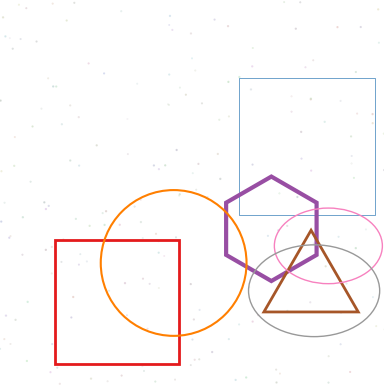[{"shape": "square", "thickness": 2, "radius": 0.81, "center": [0.304, 0.217]}, {"shape": "square", "thickness": 0.5, "radius": 0.88, "center": [0.797, 0.619]}, {"shape": "hexagon", "thickness": 3, "radius": 0.68, "center": [0.705, 0.406]}, {"shape": "circle", "thickness": 1.5, "radius": 0.95, "center": [0.451, 0.317]}, {"shape": "triangle", "thickness": 2, "radius": 0.71, "center": [0.808, 0.26]}, {"shape": "oval", "thickness": 1, "radius": 0.7, "center": [0.853, 0.361]}, {"shape": "oval", "thickness": 1, "radius": 0.85, "center": [0.816, 0.245]}]